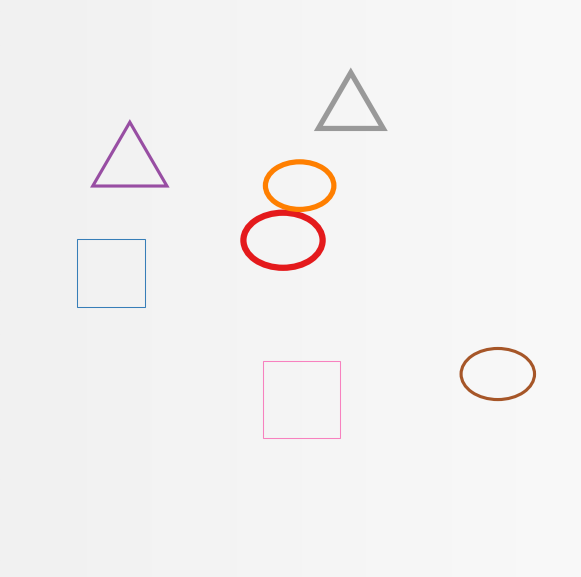[{"shape": "oval", "thickness": 3, "radius": 0.34, "center": [0.487, 0.583]}, {"shape": "square", "thickness": 0.5, "radius": 0.29, "center": [0.191, 0.527]}, {"shape": "triangle", "thickness": 1.5, "radius": 0.37, "center": [0.223, 0.714]}, {"shape": "oval", "thickness": 2.5, "radius": 0.29, "center": [0.516, 0.678]}, {"shape": "oval", "thickness": 1.5, "radius": 0.32, "center": [0.856, 0.351]}, {"shape": "square", "thickness": 0.5, "radius": 0.33, "center": [0.519, 0.307]}, {"shape": "triangle", "thickness": 2.5, "radius": 0.32, "center": [0.604, 0.809]}]